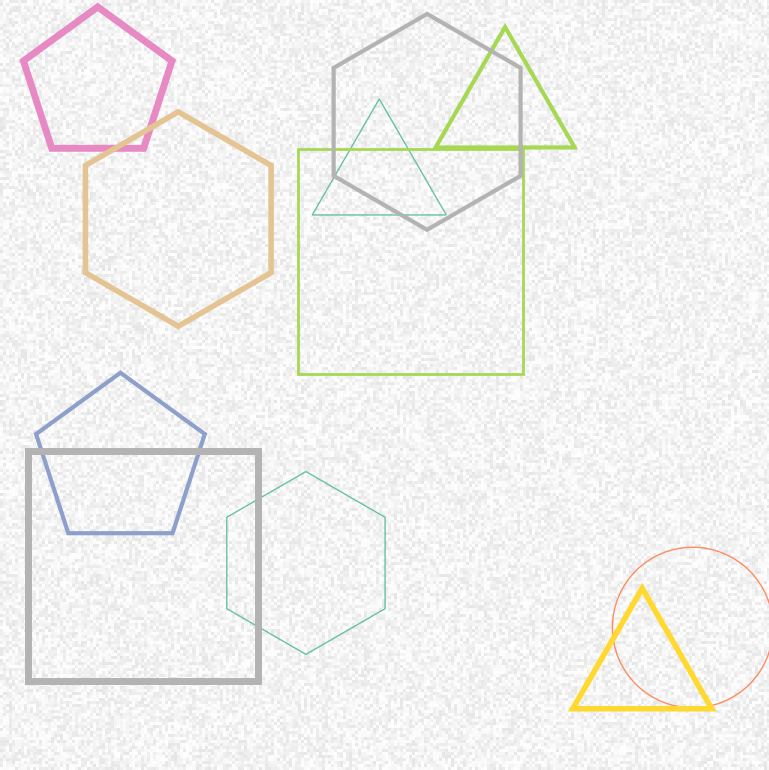[{"shape": "triangle", "thickness": 0.5, "radius": 0.5, "center": [0.493, 0.771]}, {"shape": "hexagon", "thickness": 0.5, "radius": 0.59, "center": [0.397, 0.269]}, {"shape": "circle", "thickness": 0.5, "radius": 0.52, "center": [0.9, 0.185]}, {"shape": "pentagon", "thickness": 1.5, "radius": 0.58, "center": [0.156, 0.401]}, {"shape": "pentagon", "thickness": 2.5, "radius": 0.51, "center": [0.127, 0.89]}, {"shape": "square", "thickness": 1, "radius": 0.73, "center": [0.533, 0.66]}, {"shape": "triangle", "thickness": 1.5, "radius": 0.52, "center": [0.656, 0.861]}, {"shape": "triangle", "thickness": 2, "radius": 0.52, "center": [0.834, 0.132]}, {"shape": "hexagon", "thickness": 2, "radius": 0.7, "center": [0.232, 0.716]}, {"shape": "square", "thickness": 2.5, "radius": 0.75, "center": [0.186, 0.265]}, {"shape": "hexagon", "thickness": 1.5, "radius": 0.7, "center": [0.555, 0.842]}]